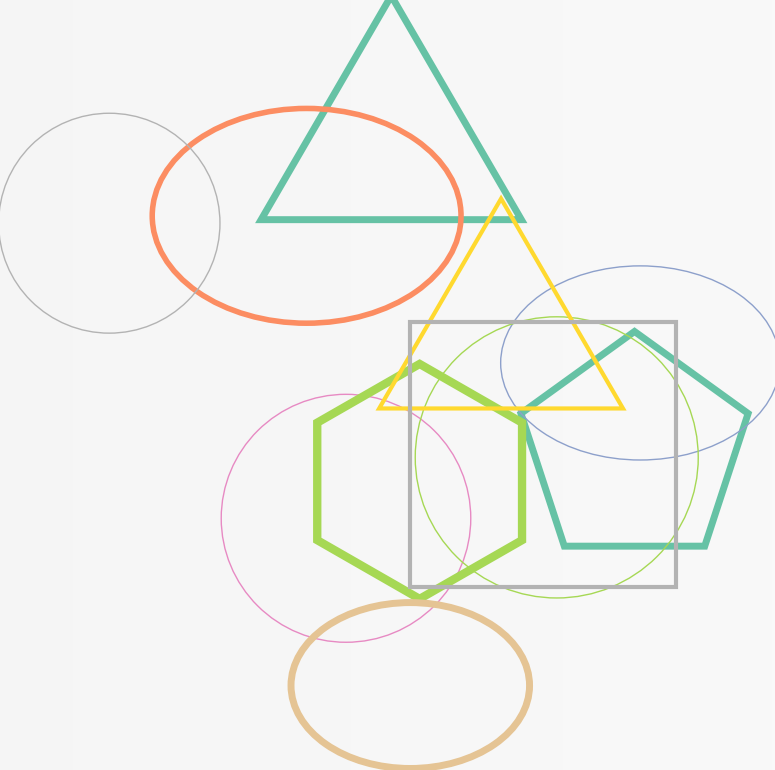[{"shape": "triangle", "thickness": 2.5, "radius": 0.97, "center": [0.505, 0.812]}, {"shape": "pentagon", "thickness": 2.5, "radius": 0.77, "center": [0.819, 0.415]}, {"shape": "oval", "thickness": 2, "radius": 1.0, "center": [0.396, 0.72]}, {"shape": "oval", "thickness": 0.5, "radius": 0.9, "center": [0.826, 0.529]}, {"shape": "circle", "thickness": 0.5, "radius": 0.81, "center": [0.446, 0.327]}, {"shape": "hexagon", "thickness": 3, "radius": 0.76, "center": [0.541, 0.375]}, {"shape": "circle", "thickness": 0.5, "radius": 0.91, "center": [0.718, 0.406]}, {"shape": "triangle", "thickness": 1.5, "radius": 0.91, "center": [0.647, 0.56]}, {"shape": "oval", "thickness": 2.5, "radius": 0.77, "center": [0.529, 0.11]}, {"shape": "circle", "thickness": 0.5, "radius": 0.71, "center": [0.141, 0.71]}, {"shape": "square", "thickness": 1.5, "radius": 0.86, "center": [0.701, 0.41]}]